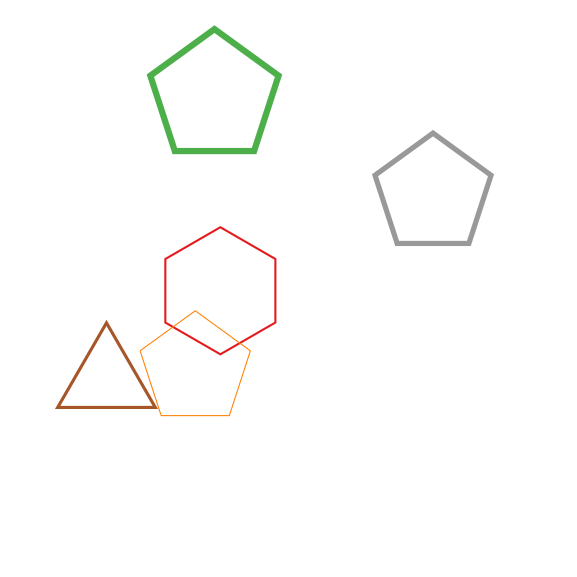[{"shape": "hexagon", "thickness": 1, "radius": 0.55, "center": [0.382, 0.496]}, {"shape": "pentagon", "thickness": 3, "radius": 0.58, "center": [0.371, 0.832]}, {"shape": "pentagon", "thickness": 0.5, "radius": 0.5, "center": [0.338, 0.361]}, {"shape": "triangle", "thickness": 1.5, "radius": 0.49, "center": [0.184, 0.342]}, {"shape": "pentagon", "thickness": 2.5, "radius": 0.53, "center": [0.75, 0.663]}]